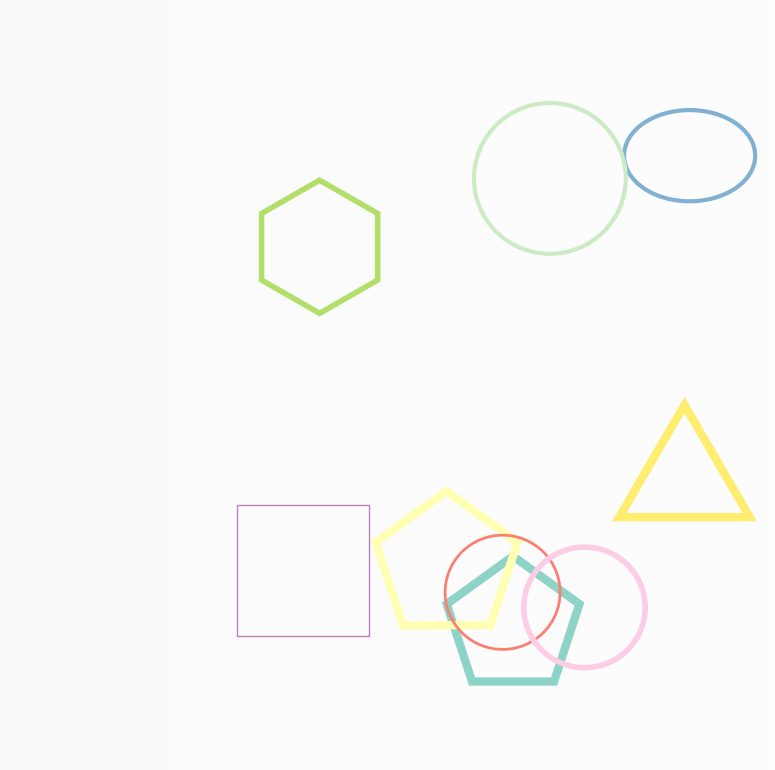[{"shape": "pentagon", "thickness": 3, "radius": 0.45, "center": [0.662, 0.188]}, {"shape": "pentagon", "thickness": 3, "radius": 0.48, "center": [0.576, 0.266]}, {"shape": "circle", "thickness": 1, "radius": 0.37, "center": [0.649, 0.231]}, {"shape": "oval", "thickness": 1.5, "radius": 0.42, "center": [0.89, 0.798]}, {"shape": "hexagon", "thickness": 2, "radius": 0.43, "center": [0.412, 0.68]}, {"shape": "circle", "thickness": 2, "radius": 0.39, "center": [0.754, 0.211]}, {"shape": "square", "thickness": 0.5, "radius": 0.43, "center": [0.391, 0.259]}, {"shape": "circle", "thickness": 1.5, "radius": 0.49, "center": [0.709, 0.768]}, {"shape": "triangle", "thickness": 3, "radius": 0.49, "center": [0.883, 0.377]}]